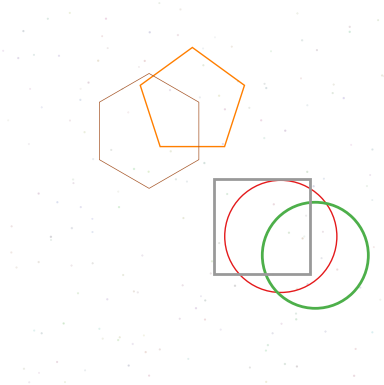[{"shape": "circle", "thickness": 1, "radius": 0.73, "center": [0.729, 0.386]}, {"shape": "circle", "thickness": 2, "radius": 0.69, "center": [0.819, 0.337]}, {"shape": "pentagon", "thickness": 1, "radius": 0.71, "center": [0.5, 0.734]}, {"shape": "hexagon", "thickness": 0.5, "radius": 0.75, "center": [0.387, 0.66]}, {"shape": "square", "thickness": 2, "radius": 0.62, "center": [0.68, 0.412]}]